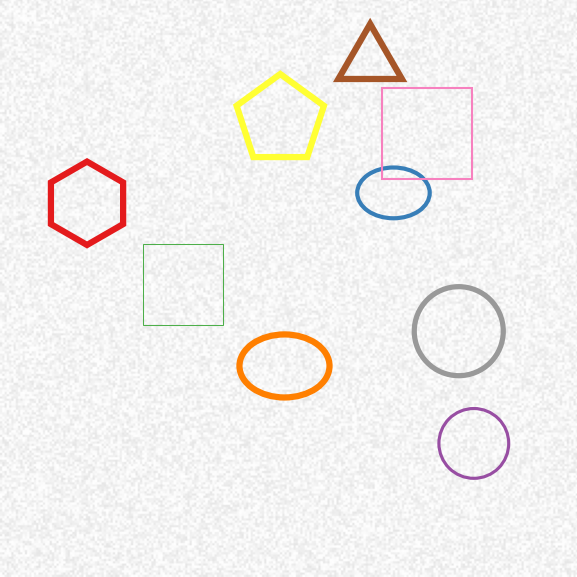[{"shape": "hexagon", "thickness": 3, "radius": 0.36, "center": [0.151, 0.647]}, {"shape": "oval", "thickness": 2, "radius": 0.31, "center": [0.681, 0.665]}, {"shape": "square", "thickness": 0.5, "radius": 0.35, "center": [0.317, 0.507]}, {"shape": "circle", "thickness": 1.5, "radius": 0.3, "center": [0.82, 0.231]}, {"shape": "oval", "thickness": 3, "radius": 0.39, "center": [0.493, 0.365]}, {"shape": "pentagon", "thickness": 3, "radius": 0.4, "center": [0.485, 0.791]}, {"shape": "triangle", "thickness": 3, "radius": 0.32, "center": [0.641, 0.894]}, {"shape": "square", "thickness": 1, "radius": 0.39, "center": [0.739, 0.768]}, {"shape": "circle", "thickness": 2.5, "radius": 0.39, "center": [0.794, 0.426]}]